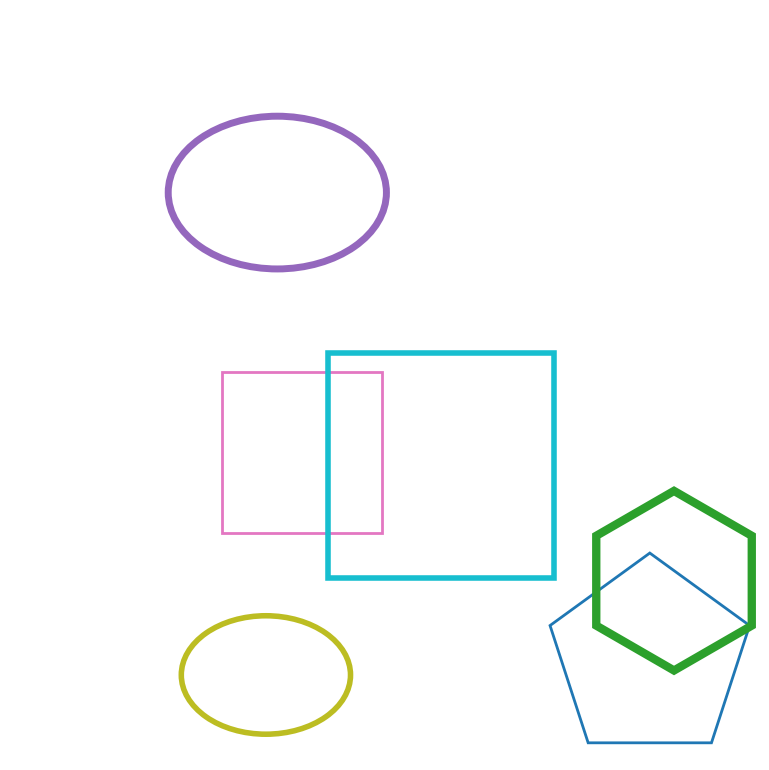[{"shape": "pentagon", "thickness": 1, "radius": 0.68, "center": [0.844, 0.146]}, {"shape": "hexagon", "thickness": 3, "radius": 0.58, "center": [0.875, 0.246]}, {"shape": "oval", "thickness": 2.5, "radius": 0.71, "center": [0.36, 0.75]}, {"shape": "square", "thickness": 1, "radius": 0.52, "center": [0.392, 0.412]}, {"shape": "oval", "thickness": 2, "radius": 0.55, "center": [0.345, 0.123]}, {"shape": "square", "thickness": 2, "radius": 0.73, "center": [0.573, 0.395]}]